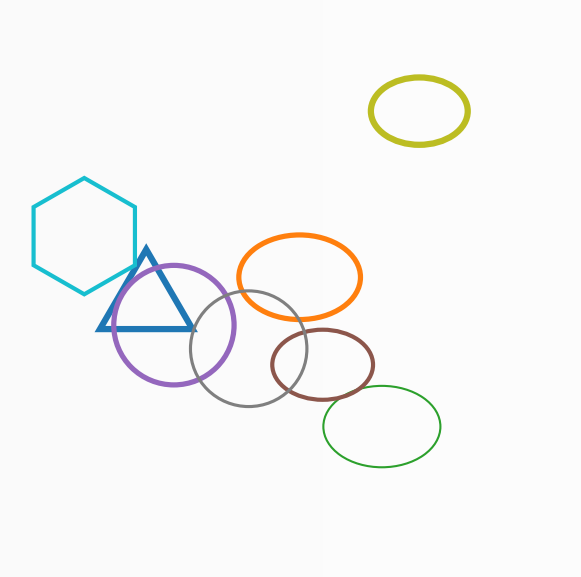[{"shape": "triangle", "thickness": 3, "radius": 0.46, "center": [0.252, 0.475]}, {"shape": "oval", "thickness": 2.5, "radius": 0.52, "center": [0.516, 0.519]}, {"shape": "oval", "thickness": 1, "radius": 0.5, "center": [0.657, 0.26]}, {"shape": "circle", "thickness": 2.5, "radius": 0.52, "center": [0.299, 0.436]}, {"shape": "oval", "thickness": 2, "radius": 0.43, "center": [0.555, 0.368]}, {"shape": "circle", "thickness": 1.5, "radius": 0.5, "center": [0.428, 0.395]}, {"shape": "oval", "thickness": 3, "radius": 0.42, "center": [0.721, 0.807]}, {"shape": "hexagon", "thickness": 2, "radius": 0.5, "center": [0.145, 0.59]}]